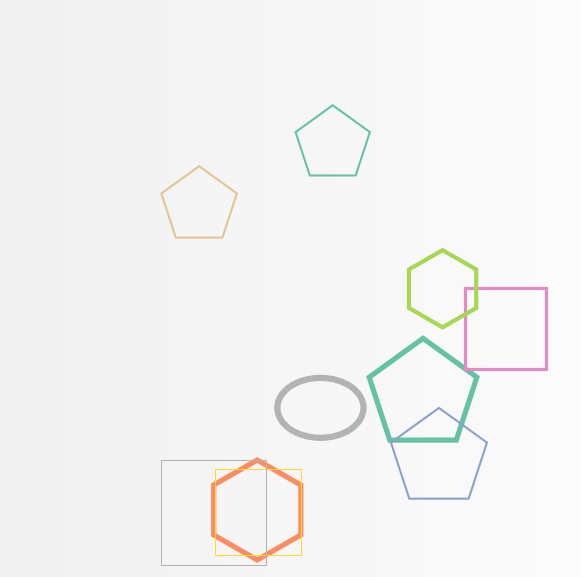[{"shape": "pentagon", "thickness": 1, "radius": 0.34, "center": [0.572, 0.75]}, {"shape": "pentagon", "thickness": 2.5, "radius": 0.49, "center": [0.728, 0.316]}, {"shape": "hexagon", "thickness": 2.5, "radius": 0.43, "center": [0.443, 0.116]}, {"shape": "pentagon", "thickness": 1, "radius": 0.43, "center": [0.755, 0.206]}, {"shape": "square", "thickness": 1.5, "radius": 0.35, "center": [0.869, 0.431]}, {"shape": "hexagon", "thickness": 2, "radius": 0.33, "center": [0.761, 0.499]}, {"shape": "square", "thickness": 0.5, "radius": 0.37, "center": [0.444, 0.113]}, {"shape": "pentagon", "thickness": 1, "radius": 0.34, "center": [0.343, 0.643]}, {"shape": "square", "thickness": 0.5, "radius": 0.45, "center": [0.367, 0.112]}, {"shape": "oval", "thickness": 3, "radius": 0.37, "center": [0.551, 0.293]}]